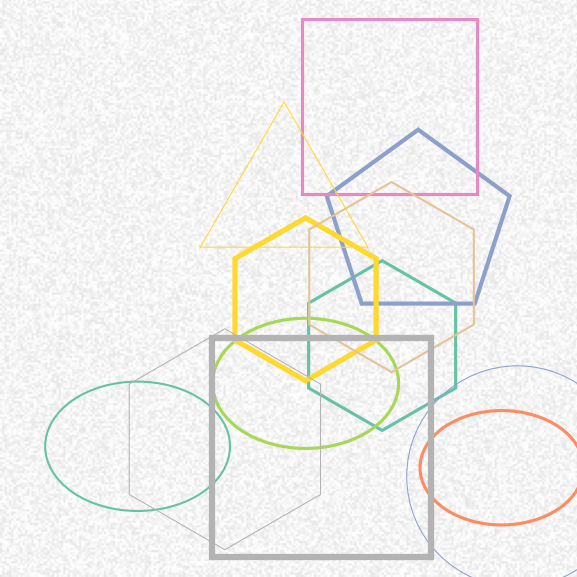[{"shape": "oval", "thickness": 1, "radius": 0.8, "center": [0.238, 0.226]}, {"shape": "hexagon", "thickness": 1.5, "radius": 0.73, "center": [0.662, 0.401]}, {"shape": "oval", "thickness": 1.5, "radius": 0.71, "center": [0.869, 0.189]}, {"shape": "circle", "thickness": 0.5, "radius": 0.96, "center": [0.896, 0.174]}, {"shape": "pentagon", "thickness": 2, "radius": 0.83, "center": [0.724, 0.608]}, {"shape": "square", "thickness": 1.5, "radius": 0.76, "center": [0.674, 0.815]}, {"shape": "oval", "thickness": 1.5, "radius": 0.81, "center": [0.529, 0.335]}, {"shape": "triangle", "thickness": 0.5, "radius": 0.84, "center": [0.492, 0.655]}, {"shape": "hexagon", "thickness": 2.5, "radius": 0.71, "center": [0.529, 0.481]}, {"shape": "hexagon", "thickness": 1, "radius": 0.82, "center": [0.678, 0.519]}, {"shape": "hexagon", "thickness": 0.5, "radius": 0.96, "center": [0.389, 0.239]}, {"shape": "square", "thickness": 3, "radius": 0.95, "center": [0.557, 0.224]}]